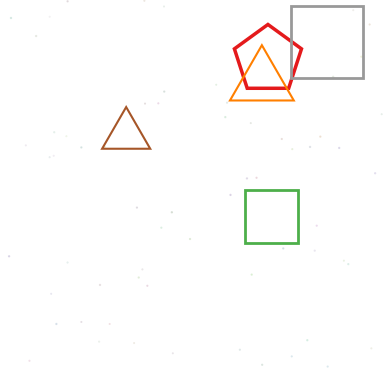[{"shape": "pentagon", "thickness": 2.5, "radius": 0.46, "center": [0.696, 0.845]}, {"shape": "square", "thickness": 2, "radius": 0.35, "center": [0.704, 0.438]}, {"shape": "triangle", "thickness": 1.5, "radius": 0.48, "center": [0.68, 0.787]}, {"shape": "triangle", "thickness": 1.5, "radius": 0.36, "center": [0.328, 0.65]}, {"shape": "square", "thickness": 2, "radius": 0.47, "center": [0.849, 0.89]}]